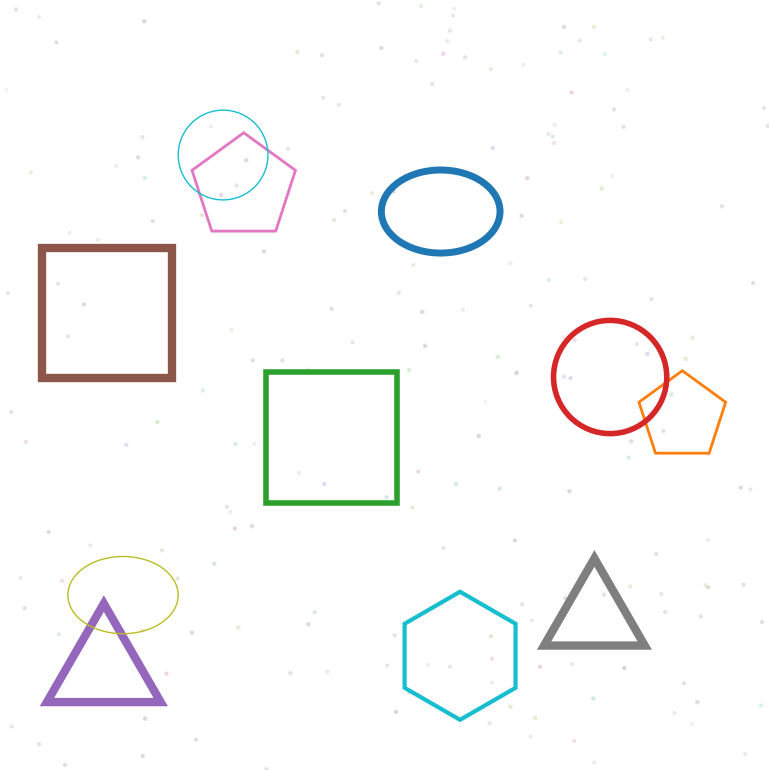[{"shape": "oval", "thickness": 2.5, "radius": 0.39, "center": [0.572, 0.725]}, {"shape": "pentagon", "thickness": 1, "radius": 0.3, "center": [0.886, 0.459]}, {"shape": "square", "thickness": 2, "radius": 0.43, "center": [0.43, 0.432]}, {"shape": "circle", "thickness": 2, "radius": 0.37, "center": [0.792, 0.51]}, {"shape": "triangle", "thickness": 3, "radius": 0.43, "center": [0.135, 0.131]}, {"shape": "square", "thickness": 3, "radius": 0.42, "center": [0.139, 0.593]}, {"shape": "pentagon", "thickness": 1, "radius": 0.35, "center": [0.317, 0.757]}, {"shape": "triangle", "thickness": 3, "radius": 0.38, "center": [0.772, 0.199]}, {"shape": "oval", "thickness": 0.5, "radius": 0.36, "center": [0.16, 0.227]}, {"shape": "hexagon", "thickness": 1.5, "radius": 0.42, "center": [0.597, 0.148]}, {"shape": "circle", "thickness": 0.5, "radius": 0.29, "center": [0.29, 0.799]}]